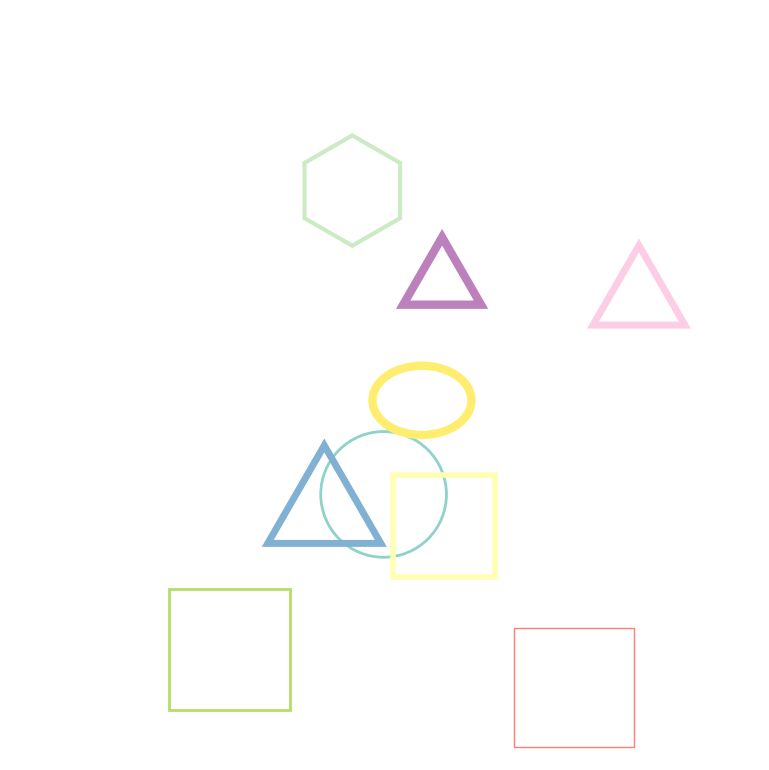[{"shape": "circle", "thickness": 1, "radius": 0.41, "center": [0.498, 0.358]}, {"shape": "square", "thickness": 2, "radius": 0.33, "center": [0.576, 0.317]}, {"shape": "square", "thickness": 0.5, "radius": 0.39, "center": [0.746, 0.107]}, {"shape": "triangle", "thickness": 2.5, "radius": 0.42, "center": [0.421, 0.337]}, {"shape": "square", "thickness": 1, "radius": 0.39, "center": [0.298, 0.157]}, {"shape": "triangle", "thickness": 2.5, "radius": 0.34, "center": [0.83, 0.612]}, {"shape": "triangle", "thickness": 3, "radius": 0.29, "center": [0.574, 0.633]}, {"shape": "hexagon", "thickness": 1.5, "radius": 0.36, "center": [0.458, 0.753]}, {"shape": "oval", "thickness": 3, "radius": 0.32, "center": [0.548, 0.48]}]